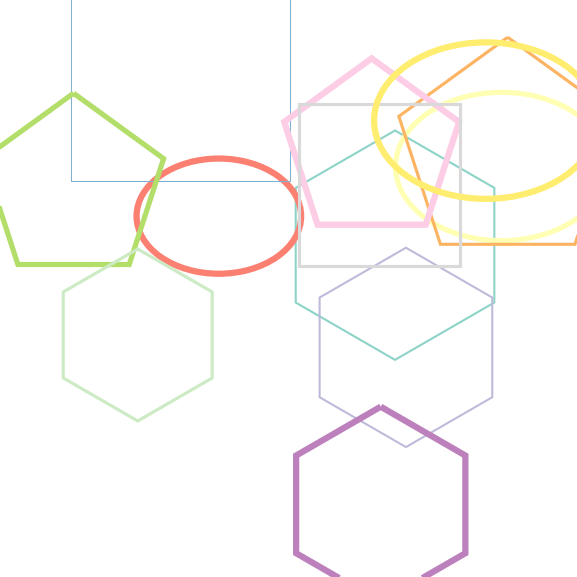[{"shape": "hexagon", "thickness": 1, "radius": 0.99, "center": [0.684, 0.575]}, {"shape": "oval", "thickness": 2.5, "radius": 0.92, "center": [0.868, 0.711]}, {"shape": "hexagon", "thickness": 1, "radius": 0.86, "center": [0.703, 0.398]}, {"shape": "oval", "thickness": 3, "radius": 0.71, "center": [0.379, 0.625]}, {"shape": "square", "thickness": 0.5, "radius": 0.95, "center": [0.312, 0.876]}, {"shape": "pentagon", "thickness": 1.5, "radius": 0.99, "center": [0.879, 0.736]}, {"shape": "pentagon", "thickness": 2.5, "radius": 0.82, "center": [0.127, 0.674]}, {"shape": "pentagon", "thickness": 3, "radius": 0.8, "center": [0.644, 0.739]}, {"shape": "square", "thickness": 1.5, "radius": 0.7, "center": [0.657, 0.679]}, {"shape": "hexagon", "thickness": 3, "radius": 0.85, "center": [0.659, 0.126]}, {"shape": "hexagon", "thickness": 1.5, "radius": 0.74, "center": [0.238, 0.419]}, {"shape": "oval", "thickness": 3, "radius": 0.97, "center": [0.841, 0.79]}]